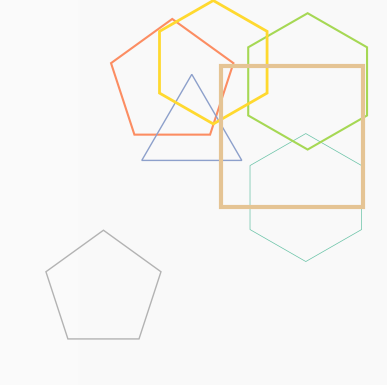[{"shape": "hexagon", "thickness": 0.5, "radius": 0.83, "center": [0.789, 0.487]}, {"shape": "pentagon", "thickness": 1.5, "radius": 0.83, "center": [0.444, 0.785]}, {"shape": "triangle", "thickness": 1, "radius": 0.75, "center": [0.495, 0.658]}, {"shape": "hexagon", "thickness": 1.5, "radius": 0.89, "center": [0.794, 0.789]}, {"shape": "hexagon", "thickness": 2, "radius": 0.8, "center": [0.55, 0.838]}, {"shape": "square", "thickness": 3, "radius": 0.92, "center": [0.755, 0.646]}, {"shape": "pentagon", "thickness": 1, "radius": 0.78, "center": [0.267, 0.246]}]